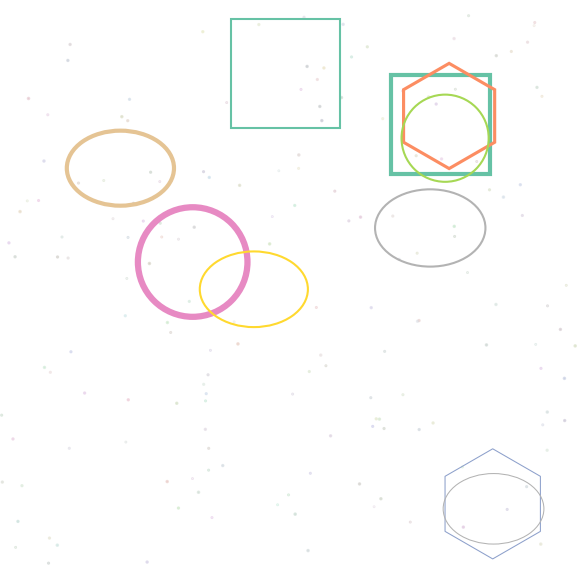[{"shape": "square", "thickness": 1, "radius": 0.47, "center": [0.495, 0.872]}, {"shape": "square", "thickness": 2, "radius": 0.43, "center": [0.763, 0.783]}, {"shape": "hexagon", "thickness": 1.5, "radius": 0.46, "center": [0.778, 0.798]}, {"shape": "hexagon", "thickness": 0.5, "radius": 0.48, "center": [0.853, 0.127]}, {"shape": "circle", "thickness": 3, "radius": 0.47, "center": [0.334, 0.545]}, {"shape": "circle", "thickness": 1, "radius": 0.38, "center": [0.771, 0.76]}, {"shape": "oval", "thickness": 1, "radius": 0.47, "center": [0.44, 0.498]}, {"shape": "oval", "thickness": 2, "radius": 0.46, "center": [0.208, 0.708]}, {"shape": "oval", "thickness": 0.5, "radius": 0.44, "center": [0.855, 0.118]}, {"shape": "oval", "thickness": 1, "radius": 0.48, "center": [0.745, 0.604]}]